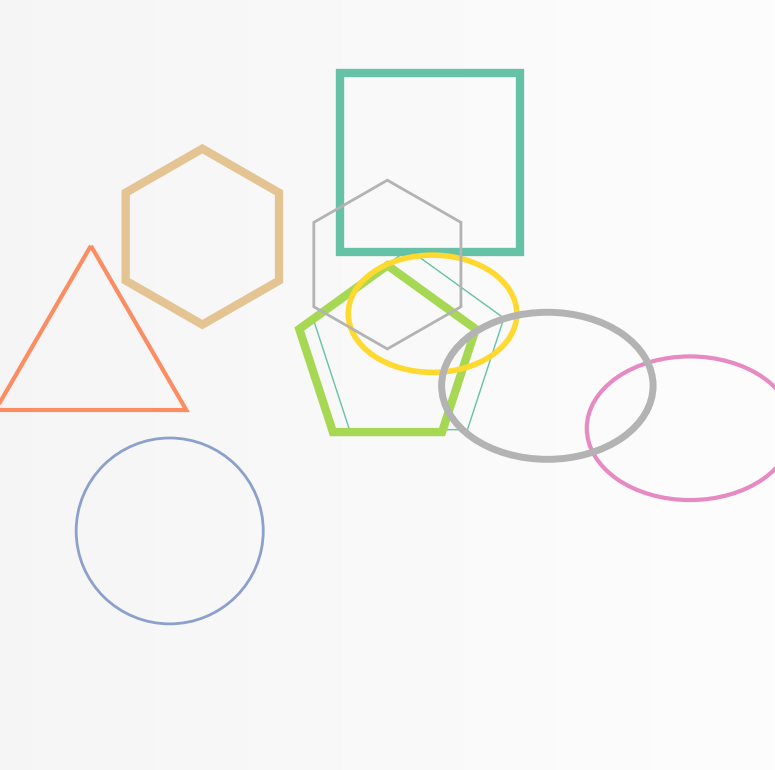[{"shape": "pentagon", "thickness": 0.5, "radius": 0.65, "center": [0.527, 0.547]}, {"shape": "square", "thickness": 3, "radius": 0.58, "center": [0.555, 0.789]}, {"shape": "triangle", "thickness": 1.5, "radius": 0.71, "center": [0.117, 0.539]}, {"shape": "circle", "thickness": 1, "radius": 0.6, "center": [0.219, 0.31]}, {"shape": "oval", "thickness": 1.5, "radius": 0.67, "center": [0.89, 0.444]}, {"shape": "pentagon", "thickness": 3, "radius": 0.6, "center": [0.5, 0.536]}, {"shape": "oval", "thickness": 2, "radius": 0.54, "center": [0.558, 0.593]}, {"shape": "hexagon", "thickness": 3, "radius": 0.57, "center": [0.261, 0.693]}, {"shape": "hexagon", "thickness": 1, "radius": 0.55, "center": [0.5, 0.656]}, {"shape": "oval", "thickness": 2.5, "radius": 0.68, "center": [0.706, 0.499]}]